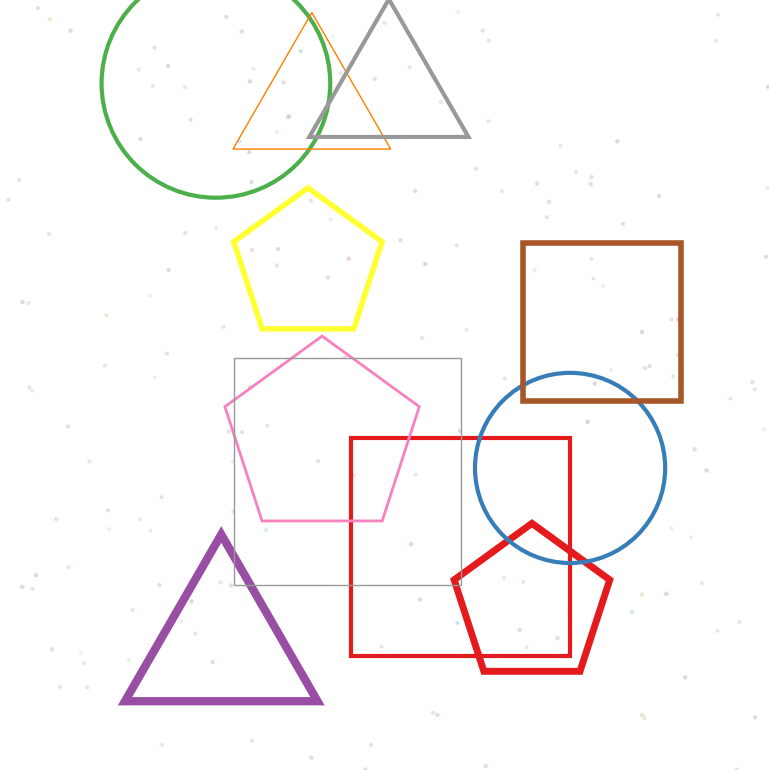[{"shape": "pentagon", "thickness": 2.5, "radius": 0.53, "center": [0.691, 0.214]}, {"shape": "square", "thickness": 1.5, "radius": 0.71, "center": [0.598, 0.289]}, {"shape": "circle", "thickness": 1.5, "radius": 0.62, "center": [0.74, 0.392]}, {"shape": "circle", "thickness": 1.5, "radius": 0.74, "center": [0.28, 0.892]}, {"shape": "triangle", "thickness": 3, "radius": 0.72, "center": [0.287, 0.161]}, {"shape": "triangle", "thickness": 0.5, "radius": 0.59, "center": [0.405, 0.866]}, {"shape": "pentagon", "thickness": 2, "radius": 0.51, "center": [0.4, 0.655]}, {"shape": "square", "thickness": 2, "radius": 0.51, "center": [0.782, 0.582]}, {"shape": "pentagon", "thickness": 1, "radius": 0.66, "center": [0.418, 0.431]}, {"shape": "square", "thickness": 0.5, "radius": 0.74, "center": [0.451, 0.387]}, {"shape": "triangle", "thickness": 1.5, "radius": 0.6, "center": [0.505, 0.882]}]